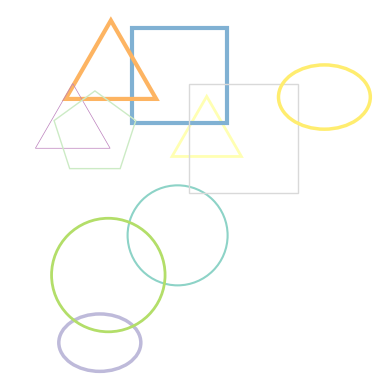[{"shape": "circle", "thickness": 1.5, "radius": 0.65, "center": [0.461, 0.389]}, {"shape": "triangle", "thickness": 2, "radius": 0.52, "center": [0.537, 0.646]}, {"shape": "oval", "thickness": 2.5, "radius": 0.53, "center": [0.259, 0.11]}, {"shape": "square", "thickness": 3, "radius": 0.61, "center": [0.467, 0.804]}, {"shape": "triangle", "thickness": 3, "radius": 0.68, "center": [0.288, 0.811]}, {"shape": "circle", "thickness": 2, "radius": 0.74, "center": [0.281, 0.286]}, {"shape": "square", "thickness": 1, "radius": 0.71, "center": [0.634, 0.64]}, {"shape": "triangle", "thickness": 0.5, "radius": 0.56, "center": [0.189, 0.671]}, {"shape": "pentagon", "thickness": 1, "radius": 0.56, "center": [0.247, 0.652]}, {"shape": "oval", "thickness": 2.5, "radius": 0.6, "center": [0.843, 0.748]}]